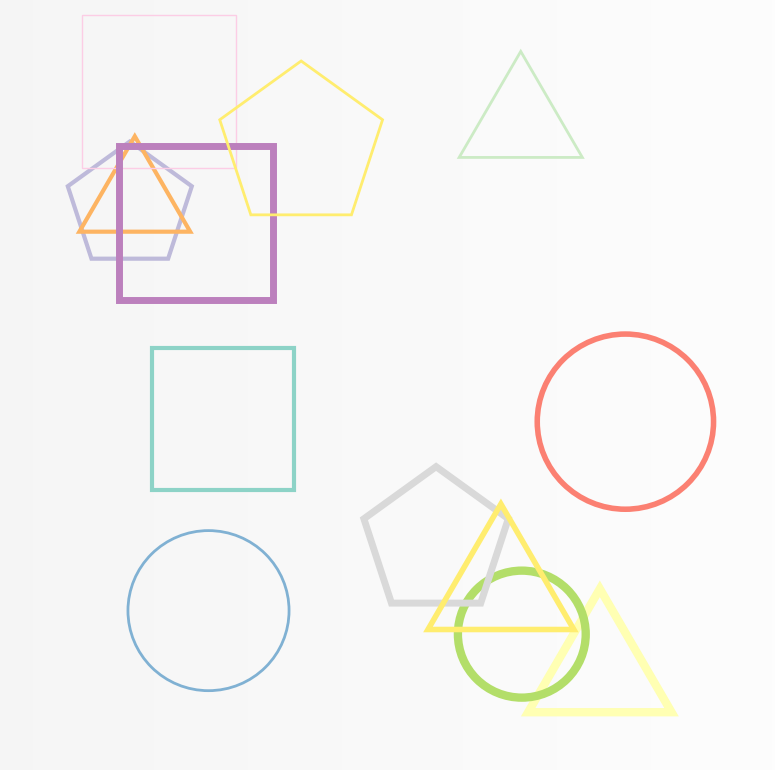[{"shape": "square", "thickness": 1.5, "radius": 0.46, "center": [0.288, 0.456]}, {"shape": "triangle", "thickness": 3, "radius": 0.53, "center": [0.774, 0.128]}, {"shape": "pentagon", "thickness": 1.5, "radius": 0.42, "center": [0.167, 0.732]}, {"shape": "circle", "thickness": 2, "radius": 0.57, "center": [0.807, 0.452]}, {"shape": "circle", "thickness": 1, "radius": 0.52, "center": [0.269, 0.207]}, {"shape": "triangle", "thickness": 1.5, "radius": 0.41, "center": [0.174, 0.74]}, {"shape": "circle", "thickness": 3, "radius": 0.41, "center": [0.673, 0.176]}, {"shape": "square", "thickness": 0.5, "radius": 0.5, "center": [0.205, 0.882]}, {"shape": "pentagon", "thickness": 2.5, "radius": 0.49, "center": [0.563, 0.296]}, {"shape": "square", "thickness": 2.5, "radius": 0.5, "center": [0.253, 0.711]}, {"shape": "triangle", "thickness": 1, "radius": 0.46, "center": [0.672, 0.841]}, {"shape": "pentagon", "thickness": 1, "radius": 0.55, "center": [0.389, 0.81]}, {"shape": "triangle", "thickness": 2, "radius": 0.54, "center": [0.646, 0.237]}]